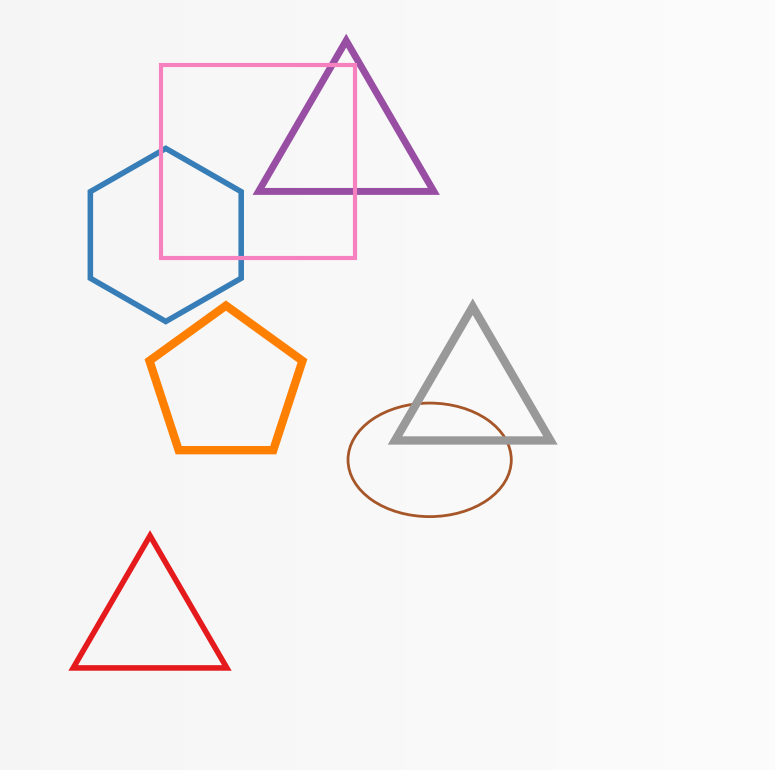[{"shape": "triangle", "thickness": 2, "radius": 0.57, "center": [0.194, 0.19]}, {"shape": "hexagon", "thickness": 2, "radius": 0.56, "center": [0.214, 0.695]}, {"shape": "triangle", "thickness": 2.5, "radius": 0.65, "center": [0.447, 0.817]}, {"shape": "pentagon", "thickness": 3, "radius": 0.52, "center": [0.292, 0.499]}, {"shape": "oval", "thickness": 1, "radius": 0.53, "center": [0.554, 0.403]}, {"shape": "square", "thickness": 1.5, "radius": 0.63, "center": [0.333, 0.79]}, {"shape": "triangle", "thickness": 3, "radius": 0.58, "center": [0.61, 0.486]}]